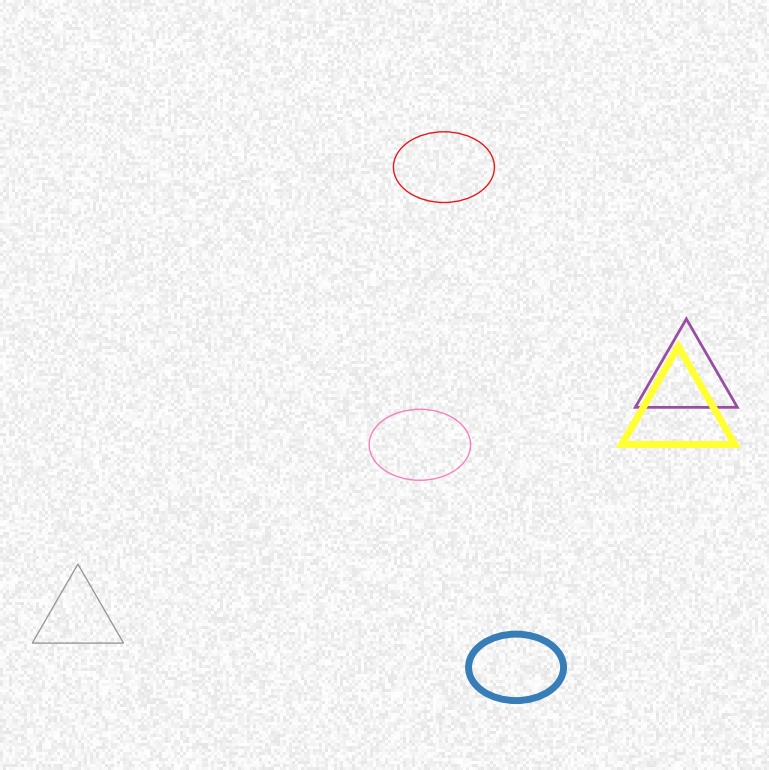[{"shape": "oval", "thickness": 0.5, "radius": 0.33, "center": [0.577, 0.783]}, {"shape": "oval", "thickness": 2.5, "radius": 0.31, "center": [0.67, 0.133]}, {"shape": "triangle", "thickness": 1, "radius": 0.38, "center": [0.891, 0.509]}, {"shape": "triangle", "thickness": 2.5, "radius": 0.42, "center": [0.881, 0.465]}, {"shape": "oval", "thickness": 0.5, "radius": 0.33, "center": [0.545, 0.422]}, {"shape": "triangle", "thickness": 0.5, "radius": 0.34, "center": [0.101, 0.199]}]